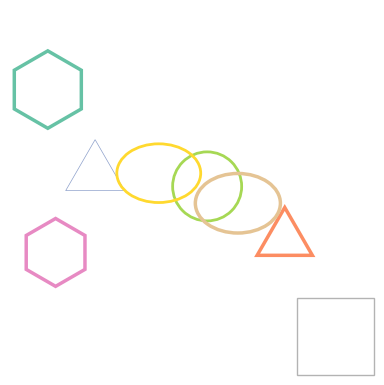[{"shape": "hexagon", "thickness": 2.5, "radius": 0.5, "center": [0.124, 0.767]}, {"shape": "triangle", "thickness": 2.5, "radius": 0.41, "center": [0.74, 0.378]}, {"shape": "triangle", "thickness": 0.5, "radius": 0.44, "center": [0.247, 0.549]}, {"shape": "hexagon", "thickness": 2.5, "radius": 0.44, "center": [0.144, 0.344]}, {"shape": "circle", "thickness": 2, "radius": 0.45, "center": [0.538, 0.516]}, {"shape": "oval", "thickness": 2, "radius": 0.54, "center": [0.412, 0.55]}, {"shape": "oval", "thickness": 2.5, "radius": 0.55, "center": [0.618, 0.472]}, {"shape": "square", "thickness": 1, "radius": 0.5, "center": [0.872, 0.126]}]